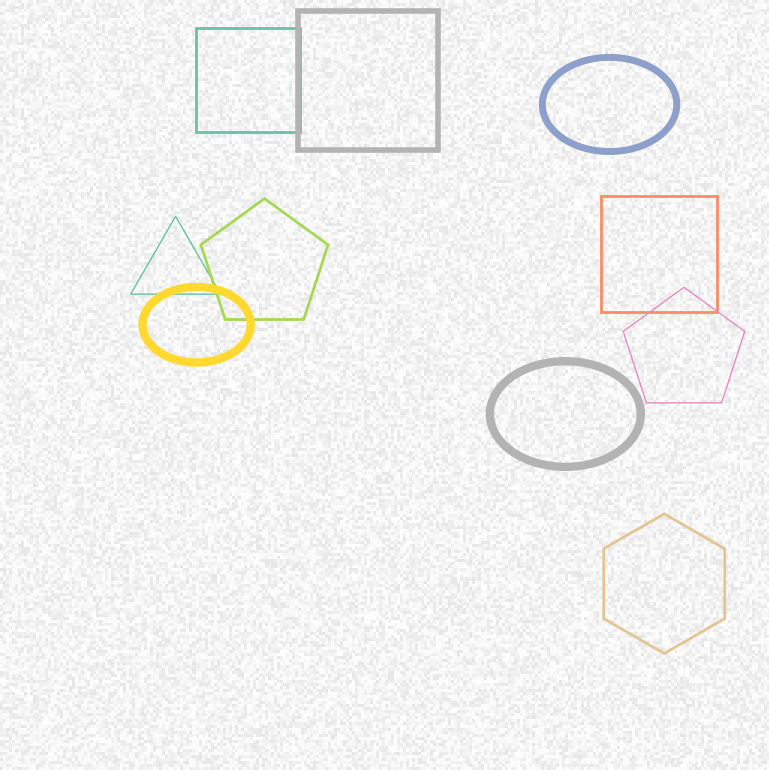[{"shape": "square", "thickness": 1, "radius": 0.34, "center": [0.322, 0.896]}, {"shape": "triangle", "thickness": 0.5, "radius": 0.34, "center": [0.228, 0.652]}, {"shape": "square", "thickness": 1, "radius": 0.38, "center": [0.856, 0.67]}, {"shape": "oval", "thickness": 2.5, "radius": 0.44, "center": [0.792, 0.864]}, {"shape": "pentagon", "thickness": 0.5, "radius": 0.41, "center": [0.888, 0.544]}, {"shape": "pentagon", "thickness": 1, "radius": 0.43, "center": [0.343, 0.655]}, {"shape": "oval", "thickness": 3, "radius": 0.35, "center": [0.255, 0.578]}, {"shape": "hexagon", "thickness": 1, "radius": 0.45, "center": [0.863, 0.242]}, {"shape": "square", "thickness": 2, "radius": 0.45, "center": [0.478, 0.895]}, {"shape": "oval", "thickness": 3, "radius": 0.49, "center": [0.734, 0.462]}]